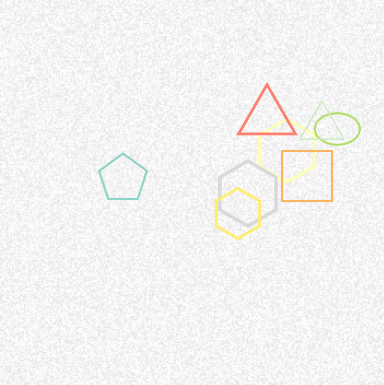[{"shape": "pentagon", "thickness": 1.5, "radius": 0.33, "center": [0.319, 0.536]}, {"shape": "hexagon", "thickness": 2, "radius": 0.41, "center": [0.745, 0.609]}, {"shape": "triangle", "thickness": 2, "radius": 0.43, "center": [0.694, 0.695]}, {"shape": "square", "thickness": 1.5, "radius": 0.33, "center": [0.798, 0.542]}, {"shape": "oval", "thickness": 1.5, "radius": 0.29, "center": [0.876, 0.665]}, {"shape": "hexagon", "thickness": 2.5, "radius": 0.42, "center": [0.644, 0.497]}, {"shape": "triangle", "thickness": 1, "radius": 0.33, "center": [0.836, 0.672]}, {"shape": "hexagon", "thickness": 2, "radius": 0.33, "center": [0.618, 0.445]}]